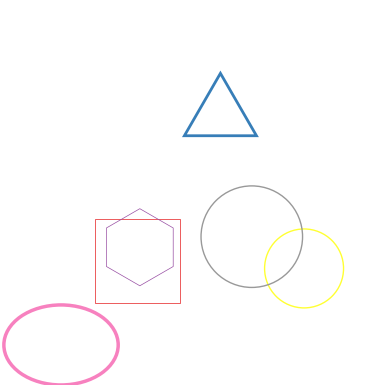[{"shape": "square", "thickness": 0.5, "radius": 0.55, "center": [0.358, 0.322]}, {"shape": "triangle", "thickness": 2, "radius": 0.54, "center": [0.573, 0.701]}, {"shape": "hexagon", "thickness": 0.5, "radius": 0.5, "center": [0.363, 0.358]}, {"shape": "circle", "thickness": 1, "radius": 0.51, "center": [0.79, 0.303]}, {"shape": "oval", "thickness": 2.5, "radius": 0.74, "center": [0.159, 0.104]}, {"shape": "circle", "thickness": 1, "radius": 0.66, "center": [0.654, 0.385]}]